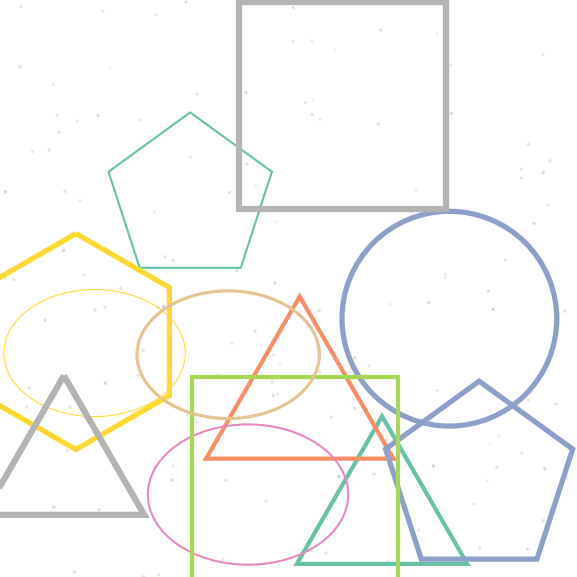[{"shape": "pentagon", "thickness": 1, "radius": 0.74, "center": [0.329, 0.656]}, {"shape": "triangle", "thickness": 2, "radius": 0.85, "center": [0.662, 0.108]}, {"shape": "triangle", "thickness": 2, "radius": 0.94, "center": [0.519, 0.299]}, {"shape": "circle", "thickness": 2.5, "radius": 0.93, "center": [0.778, 0.447]}, {"shape": "pentagon", "thickness": 2.5, "radius": 0.85, "center": [0.83, 0.169]}, {"shape": "oval", "thickness": 1, "radius": 0.87, "center": [0.429, 0.143]}, {"shape": "square", "thickness": 2, "radius": 0.89, "center": [0.511, 0.167]}, {"shape": "oval", "thickness": 0.5, "radius": 0.79, "center": [0.164, 0.388]}, {"shape": "hexagon", "thickness": 2.5, "radius": 0.94, "center": [0.131, 0.408]}, {"shape": "oval", "thickness": 1.5, "radius": 0.79, "center": [0.395, 0.385]}, {"shape": "triangle", "thickness": 3, "radius": 0.8, "center": [0.111, 0.188]}, {"shape": "square", "thickness": 3, "radius": 0.9, "center": [0.594, 0.817]}]